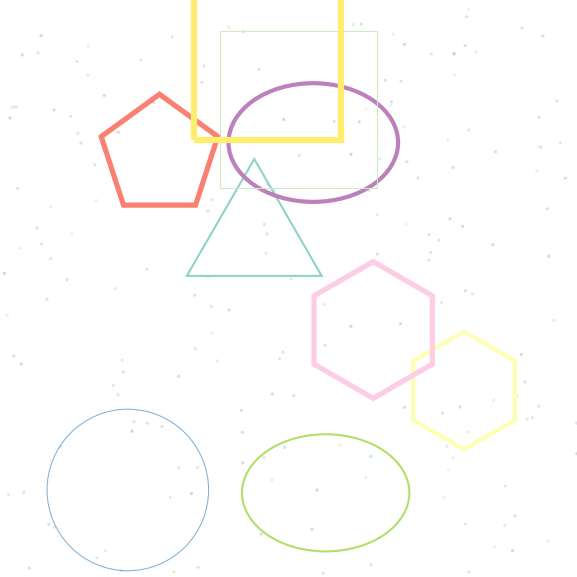[{"shape": "triangle", "thickness": 1, "radius": 0.67, "center": [0.44, 0.589]}, {"shape": "hexagon", "thickness": 2, "radius": 0.51, "center": [0.803, 0.323]}, {"shape": "pentagon", "thickness": 2.5, "radius": 0.53, "center": [0.276, 0.73]}, {"shape": "circle", "thickness": 0.5, "radius": 0.7, "center": [0.221, 0.151]}, {"shape": "oval", "thickness": 1, "radius": 0.72, "center": [0.564, 0.146]}, {"shape": "hexagon", "thickness": 2.5, "radius": 0.59, "center": [0.646, 0.428]}, {"shape": "oval", "thickness": 2, "radius": 0.73, "center": [0.543, 0.752]}, {"shape": "square", "thickness": 0.5, "radius": 0.68, "center": [0.518, 0.809]}, {"shape": "square", "thickness": 3, "radius": 0.64, "center": [0.463, 0.883]}]